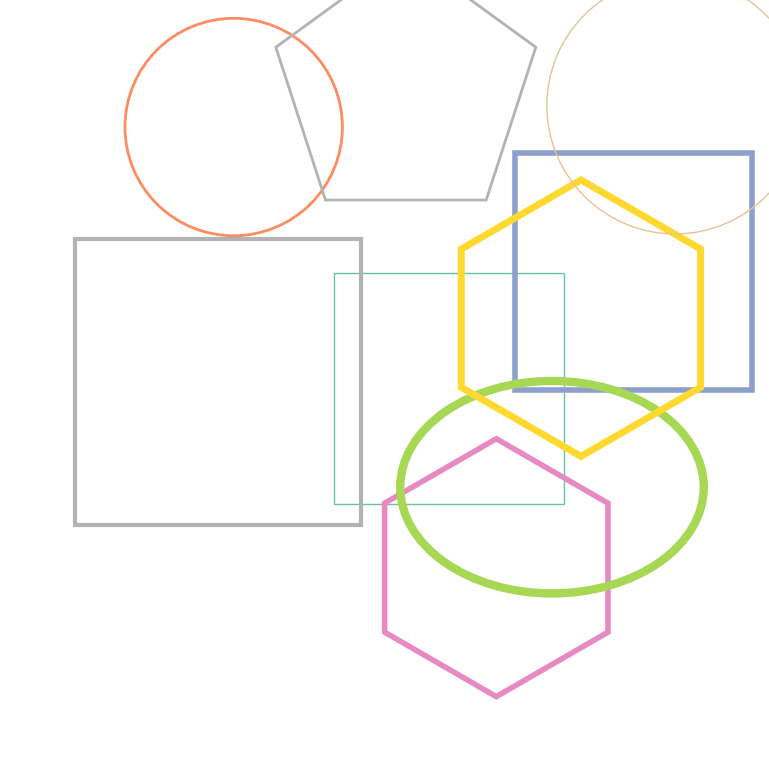[{"shape": "square", "thickness": 0.5, "radius": 0.75, "center": [0.583, 0.495]}, {"shape": "circle", "thickness": 1, "radius": 0.71, "center": [0.303, 0.835]}, {"shape": "square", "thickness": 2, "radius": 0.77, "center": [0.823, 0.647]}, {"shape": "hexagon", "thickness": 2, "radius": 0.84, "center": [0.645, 0.263]}, {"shape": "oval", "thickness": 3, "radius": 0.99, "center": [0.717, 0.367]}, {"shape": "hexagon", "thickness": 2.5, "radius": 0.9, "center": [0.754, 0.587]}, {"shape": "circle", "thickness": 0.5, "radius": 0.83, "center": [0.877, 0.863]}, {"shape": "square", "thickness": 1.5, "radius": 0.93, "center": [0.283, 0.503]}, {"shape": "pentagon", "thickness": 1, "radius": 0.89, "center": [0.527, 0.884]}]